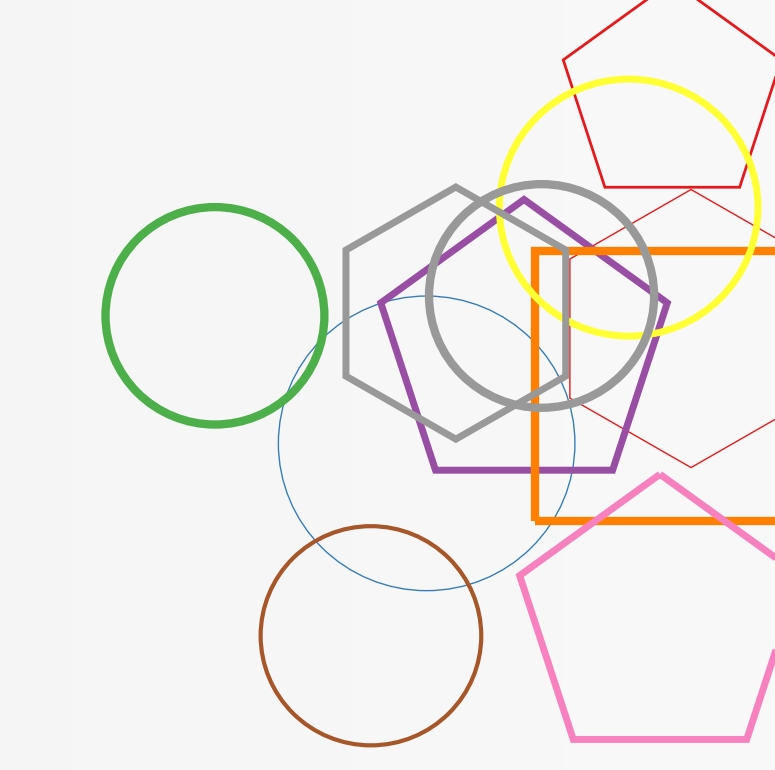[{"shape": "pentagon", "thickness": 1, "radius": 0.74, "center": [0.867, 0.876]}, {"shape": "hexagon", "thickness": 0.5, "radius": 0.9, "center": [0.892, 0.573]}, {"shape": "circle", "thickness": 0.5, "radius": 0.96, "center": [0.551, 0.424]}, {"shape": "circle", "thickness": 3, "radius": 0.71, "center": [0.277, 0.59]}, {"shape": "pentagon", "thickness": 2.5, "radius": 0.97, "center": [0.676, 0.547]}, {"shape": "square", "thickness": 3, "radius": 0.88, "center": [0.866, 0.499]}, {"shape": "circle", "thickness": 2.5, "radius": 0.83, "center": [0.811, 0.73]}, {"shape": "circle", "thickness": 1.5, "radius": 0.71, "center": [0.479, 0.174]}, {"shape": "pentagon", "thickness": 2.5, "radius": 0.95, "center": [0.852, 0.194]}, {"shape": "hexagon", "thickness": 2.5, "radius": 0.82, "center": [0.588, 0.593]}, {"shape": "circle", "thickness": 3, "radius": 0.73, "center": [0.699, 0.616]}]